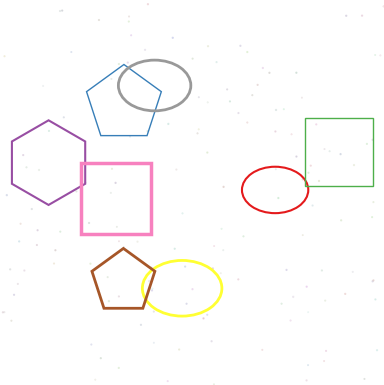[{"shape": "oval", "thickness": 1.5, "radius": 0.43, "center": [0.715, 0.507]}, {"shape": "pentagon", "thickness": 1, "radius": 0.51, "center": [0.322, 0.73]}, {"shape": "square", "thickness": 1, "radius": 0.44, "center": [0.881, 0.605]}, {"shape": "hexagon", "thickness": 1.5, "radius": 0.55, "center": [0.126, 0.578]}, {"shape": "oval", "thickness": 2, "radius": 0.52, "center": [0.473, 0.251]}, {"shape": "pentagon", "thickness": 2, "radius": 0.43, "center": [0.321, 0.269]}, {"shape": "square", "thickness": 2.5, "radius": 0.46, "center": [0.301, 0.484]}, {"shape": "oval", "thickness": 2, "radius": 0.47, "center": [0.402, 0.778]}]